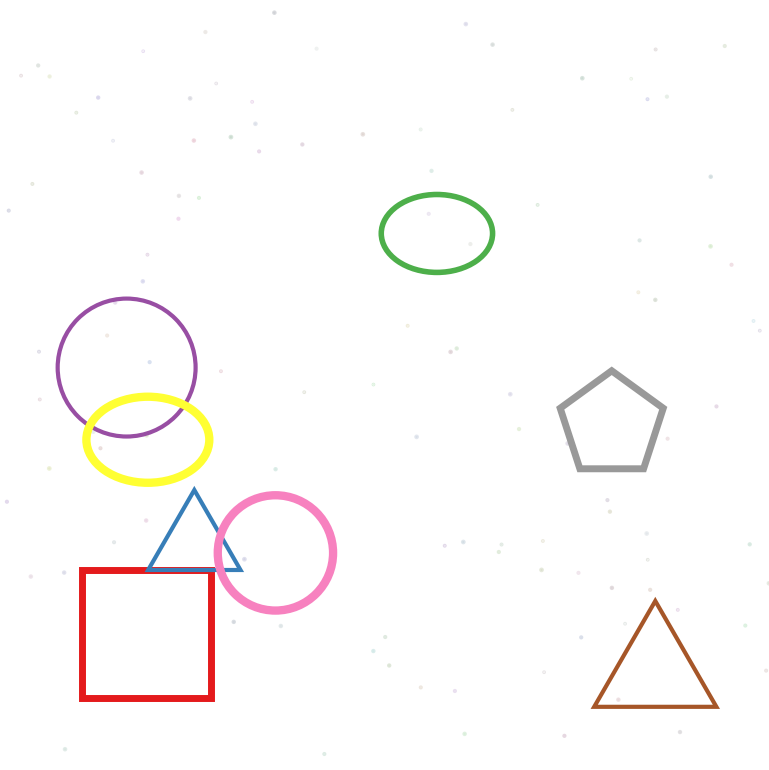[{"shape": "square", "thickness": 2.5, "radius": 0.42, "center": [0.19, 0.177]}, {"shape": "triangle", "thickness": 1.5, "radius": 0.35, "center": [0.252, 0.294]}, {"shape": "oval", "thickness": 2, "radius": 0.36, "center": [0.567, 0.697]}, {"shape": "circle", "thickness": 1.5, "radius": 0.45, "center": [0.164, 0.523]}, {"shape": "oval", "thickness": 3, "radius": 0.4, "center": [0.192, 0.429]}, {"shape": "triangle", "thickness": 1.5, "radius": 0.46, "center": [0.851, 0.128]}, {"shape": "circle", "thickness": 3, "radius": 0.37, "center": [0.358, 0.282]}, {"shape": "pentagon", "thickness": 2.5, "radius": 0.35, "center": [0.794, 0.448]}]